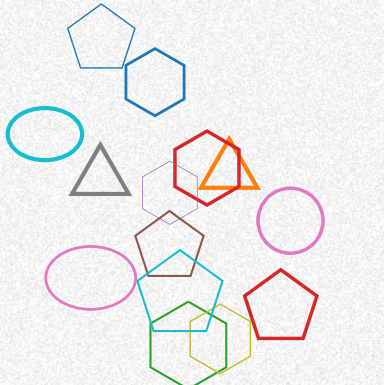[{"shape": "hexagon", "thickness": 2, "radius": 0.44, "center": [0.403, 0.787]}, {"shape": "pentagon", "thickness": 1, "radius": 0.46, "center": [0.263, 0.898]}, {"shape": "triangle", "thickness": 3, "radius": 0.42, "center": [0.595, 0.555]}, {"shape": "hexagon", "thickness": 1.5, "radius": 0.57, "center": [0.489, 0.103]}, {"shape": "pentagon", "thickness": 2.5, "radius": 0.49, "center": [0.729, 0.201]}, {"shape": "hexagon", "thickness": 2.5, "radius": 0.48, "center": [0.538, 0.563]}, {"shape": "hexagon", "thickness": 0.5, "radius": 0.41, "center": [0.441, 0.499]}, {"shape": "pentagon", "thickness": 1.5, "radius": 0.47, "center": [0.44, 0.359]}, {"shape": "oval", "thickness": 2, "radius": 0.58, "center": [0.236, 0.278]}, {"shape": "circle", "thickness": 2.5, "radius": 0.42, "center": [0.755, 0.427]}, {"shape": "triangle", "thickness": 3, "radius": 0.42, "center": [0.261, 0.539]}, {"shape": "hexagon", "thickness": 1, "radius": 0.45, "center": [0.572, 0.12]}, {"shape": "oval", "thickness": 3, "radius": 0.48, "center": [0.117, 0.652]}, {"shape": "pentagon", "thickness": 1.5, "radius": 0.58, "center": [0.467, 0.234]}]